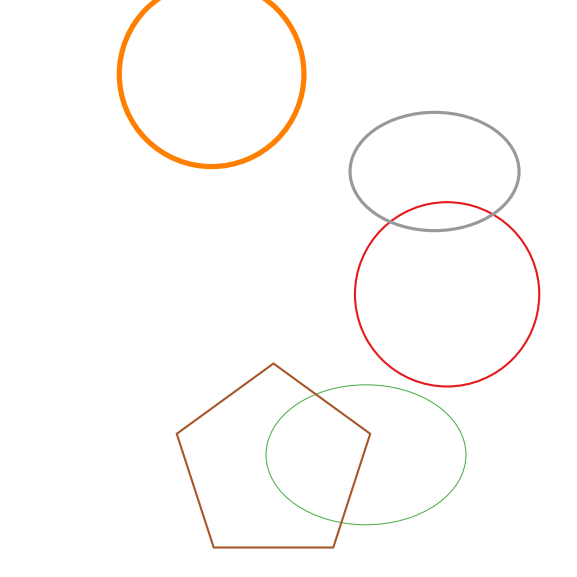[{"shape": "circle", "thickness": 1, "radius": 0.8, "center": [0.774, 0.489]}, {"shape": "oval", "thickness": 0.5, "radius": 0.87, "center": [0.634, 0.212]}, {"shape": "circle", "thickness": 2.5, "radius": 0.8, "center": [0.366, 0.871]}, {"shape": "pentagon", "thickness": 1, "radius": 0.88, "center": [0.474, 0.194]}, {"shape": "oval", "thickness": 1.5, "radius": 0.73, "center": [0.752, 0.702]}]